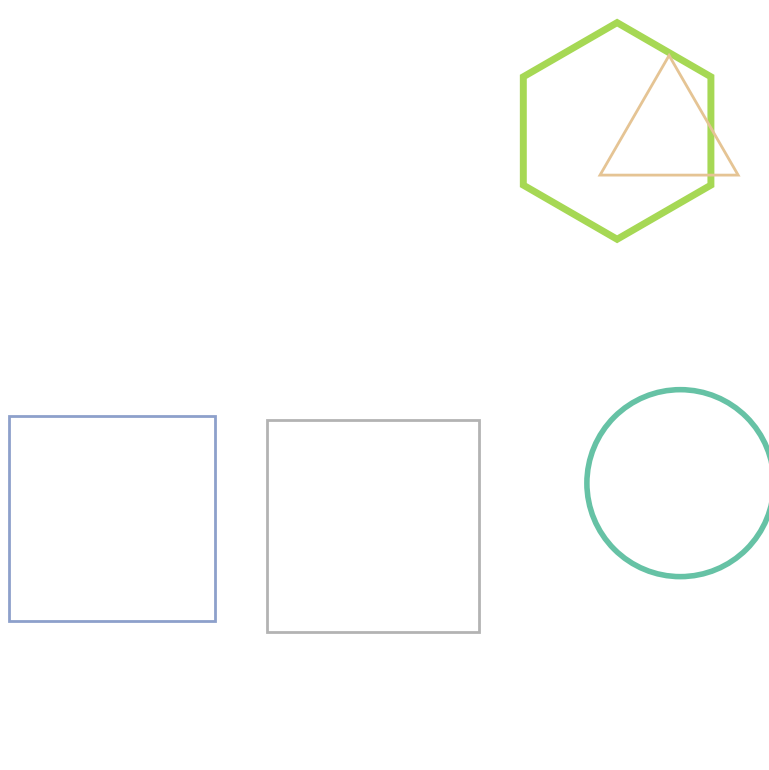[{"shape": "circle", "thickness": 2, "radius": 0.61, "center": [0.884, 0.373]}, {"shape": "square", "thickness": 1, "radius": 0.67, "center": [0.146, 0.326]}, {"shape": "hexagon", "thickness": 2.5, "radius": 0.7, "center": [0.801, 0.83]}, {"shape": "triangle", "thickness": 1, "radius": 0.52, "center": [0.869, 0.824]}, {"shape": "square", "thickness": 1, "radius": 0.69, "center": [0.485, 0.317]}]